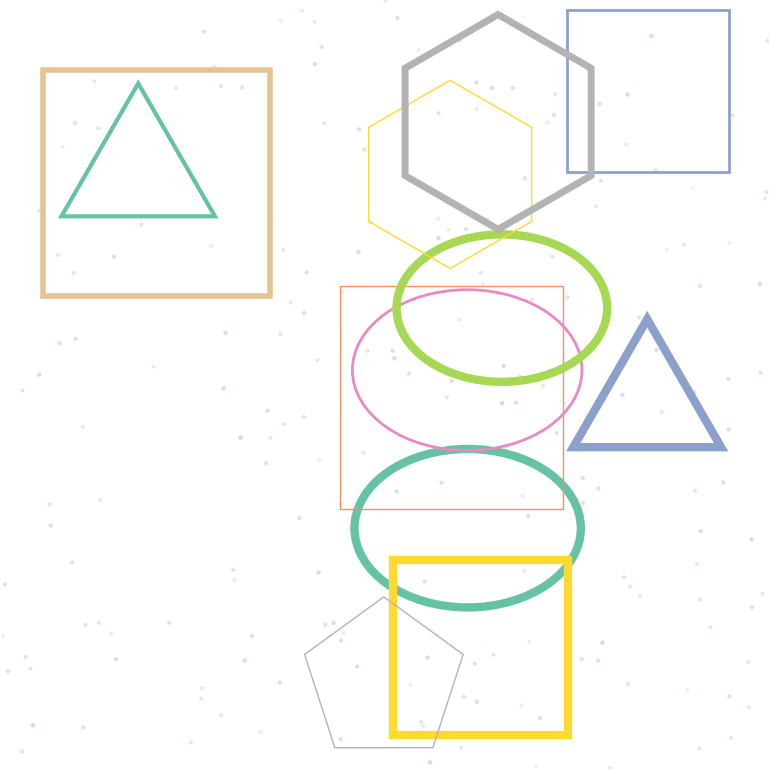[{"shape": "oval", "thickness": 3, "radius": 0.74, "center": [0.607, 0.314]}, {"shape": "triangle", "thickness": 1.5, "radius": 0.58, "center": [0.179, 0.777]}, {"shape": "square", "thickness": 0.5, "radius": 0.72, "center": [0.587, 0.484]}, {"shape": "triangle", "thickness": 3, "radius": 0.55, "center": [0.841, 0.475]}, {"shape": "square", "thickness": 1, "radius": 0.52, "center": [0.842, 0.882]}, {"shape": "oval", "thickness": 1, "radius": 0.75, "center": [0.607, 0.519]}, {"shape": "oval", "thickness": 3, "radius": 0.68, "center": [0.652, 0.6]}, {"shape": "square", "thickness": 3, "radius": 0.57, "center": [0.624, 0.159]}, {"shape": "hexagon", "thickness": 0.5, "radius": 0.61, "center": [0.585, 0.774]}, {"shape": "square", "thickness": 2, "radius": 0.74, "center": [0.203, 0.762]}, {"shape": "hexagon", "thickness": 2.5, "radius": 0.7, "center": [0.647, 0.842]}, {"shape": "pentagon", "thickness": 0.5, "radius": 0.54, "center": [0.499, 0.117]}]